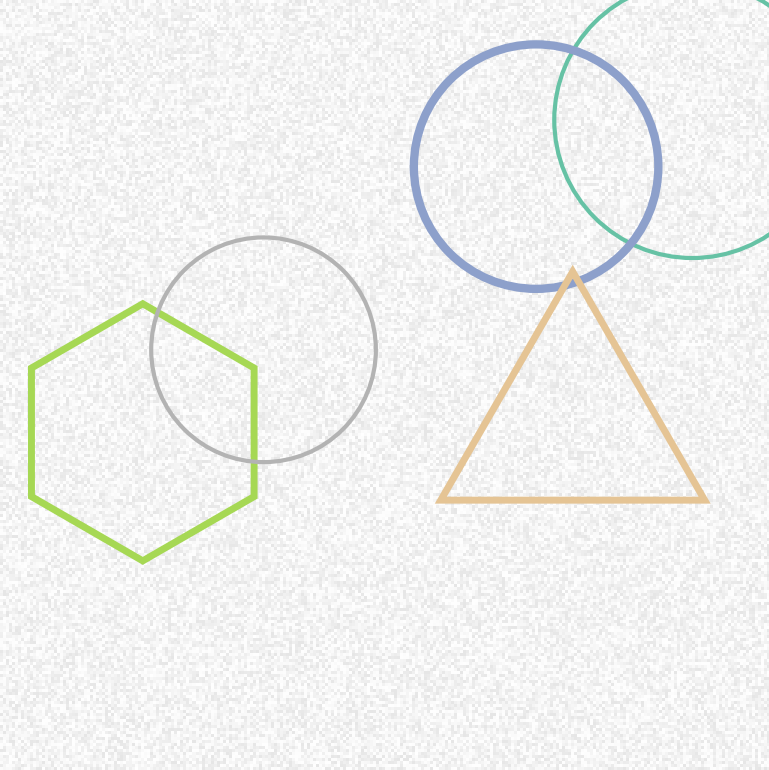[{"shape": "circle", "thickness": 1.5, "radius": 0.9, "center": [0.899, 0.844]}, {"shape": "circle", "thickness": 3, "radius": 0.79, "center": [0.696, 0.784]}, {"shape": "hexagon", "thickness": 2.5, "radius": 0.83, "center": [0.185, 0.439]}, {"shape": "triangle", "thickness": 2.5, "radius": 0.99, "center": [0.744, 0.449]}, {"shape": "circle", "thickness": 1.5, "radius": 0.73, "center": [0.342, 0.546]}]